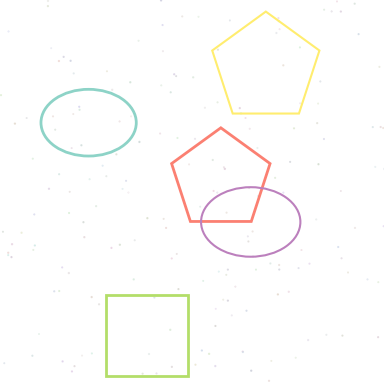[{"shape": "oval", "thickness": 2, "radius": 0.62, "center": [0.23, 0.681]}, {"shape": "pentagon", "thickness": 2, "radius": 0.67, "center": [0.574, 0.534]}, {"shape": "square", "thickness": 2, "radius": 0.53, "center": [0.381, 0.129]}, {"shape": "oval", "thickness": 1.5, "radius": 0.64, "center": [0.651, 0.423]}, {"shape": "pentagon", "thickness": 1.5, "radius": 0.73, "center": [0.69, 0.824]}]